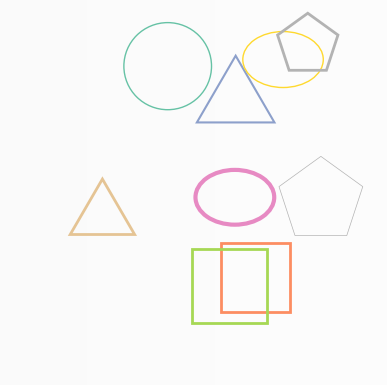[{"shape": "circle", "thickness": 1, "radius": 0.57, "center": [0.433, 0.828]}, {"shape": "square", "thickness": 2, "radius": 0.44, "center": [0.659, 0.279]}, {"shape": "triangle", "thickness": 1.5, "radius": 0.58, "center": [0.608, 0.74]}, {"shape": "oval", "thickness": 3, "radius": 0.51, "center": [0.606, 0.488]}, {"shape": "square", "thickness": 2, "radius": 0.49, "center": [0.592, 0.257]}, {"shape": "oval", "thickness": 1, "radius": 0.52, "center": [0.73, 0.845]}, {"shape": "triangle", "thickness": 2, "radius": 0.48, "center": [0.264, 0.439]}, {"shape": "pentagon", "thickness": 0.5, "radius": 0.57, "center": [0.828, 0.48]}, {"shape": "pentagon", "thickness": 2, "radius": 0.41, "center": [0.794, 0.884]}]